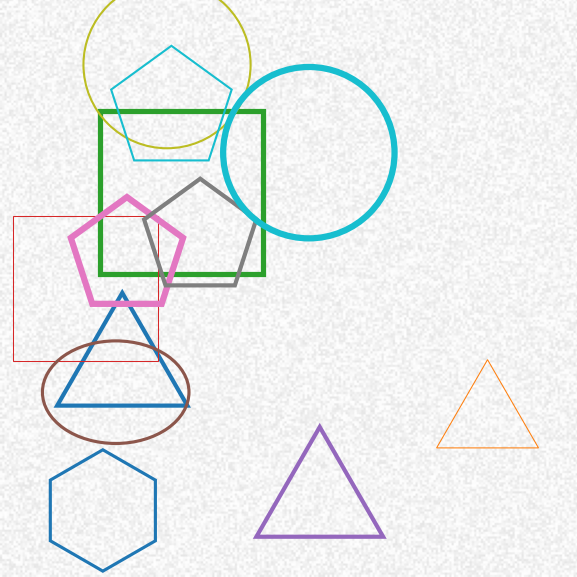[{"shape": "triangle", "thickness": 2, "radius": 0.65, "center": [0.212, 0.362]}, {"shape": "hexagon", "thickness": 1.5, "radius": 0.53, "center": [0.178, 0.115]}, {"shape": "triangle", "thickness": 0.5, "radius": 0.51, "center": [0.844, 0.274]}, {"shape": "square", "thickness": 2.5, "radius": 0.7, "center": [0.314, 0.665]}, {"shape": "square", "thickness": 0.5, "radius": 0.63, "center": [0.148, 0.5]}, {"shape": "triangle", "thickness": 2, "radius": 0.63, "center": [0.554, 0.133]}, {"shape": "oval", "thickness": 1.5, "radius": 0.63, "center": [0.2, 0.32]}, {"shape": "pentagon", "thickness": 3, "radius": 0.51, "center": [0.22, 0.556]}, {"shape": "pentagon", "thickness": 2, "radius": 0.51, "center": [0.347, 0.588]}, {"shape": "circle", "thickness": 1, "radius": 0.72, "center": [0.289, 0.887]}, {"shape": "pentagon", "thickness": 1, "radius": 0.55, "center": [0.297, 0.81]}, {"shape": "circle", "thickness": 3, "radius": 0.74, "center": [0.535, 0.735]}]